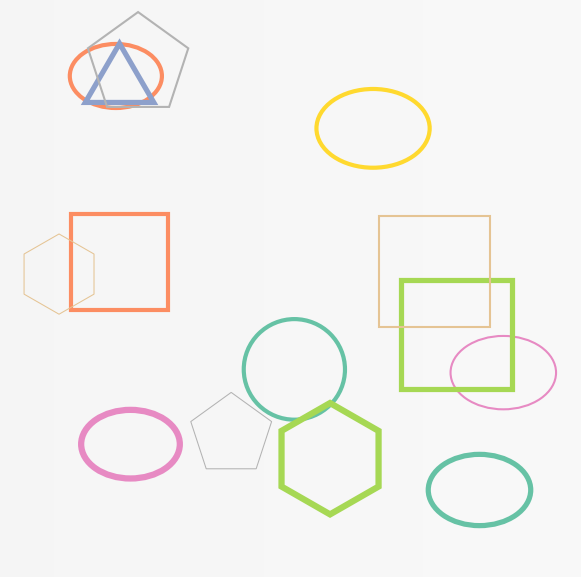[{"shape": "oval", "thickness": 2.5, "radius": 0.44, "center": [0.825, 0.151]}, {"shape": "circle", "thickness": 2, "radius": 0.44, "center": [0.506, 0.359]}, {"shape": "oval", "thickness": 2, "radius": 0.4, "center": [0.199, 0.868]}, {"shape": "square", "thickness": 2, "radius": 0.42, "center": [0.205, 0.546]}, {"shape": "triangle", "thickness": 2.5, "radius": 0.34, "center": [0.206, 0.856]}, {"shape": "oval", "thickness": 1, "radius": 0.45, "center": [0.866, 0.354]}, {"shape": "oval", "thickness": 3, "radius": 0.42, "center": [0.224, 0.23]}, {"shape": "square", "thickness": 2.5, "radius": 0.47, "center": [0.785, 0.42]}, {"shape": "hexagon", "thickness": 3, "radius": 0.48, "center": [0.568, 0.205]}, {"shape": "oval", "thickness": 2, "radius": 0.49, "center": [0.642, 0.777]}, {"shape": "square", "thickness": 1, "radius": 0.48, "center": [0.747, 0.53]}, {"shape": "hexagon", "thickness": 0.5, "radius": 0.35, "center": [0.102, 0.525]}, {"shape": "pentagon", "thickness": 1, "radius": 0.45, "center": [0.238, 0.887]}, {"shape": "pentagon", "thickness": 0.5, "radius": 0.37, "center": [0.398, 0.247]}]